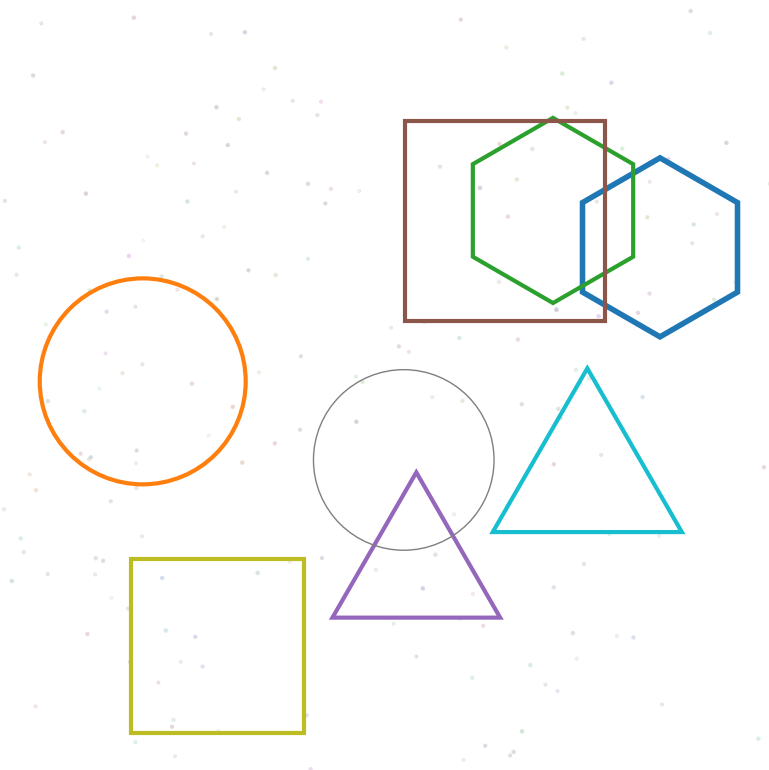[{"shape": "hexagon", "thickness": 2, "radius": 0.58, "center": [0.857, 0.679]}, {"shape": "circle", "thickness": 1.5, "radius": 0.67, "center": [0.185, 0.505]}, {"shape": "hexagon", "thickness": 1.5, "radius": 0.6, "center": [0.718, 0.727]}, {"shape": "triangle", "thickness": 1.5, "radius": 0.63, "center": [0.541, 0.261]}, {"shape": "square", "thickness": 1.5, "radius": 0.65, "center": [0.656, 0.713]}, {"shape": "circle", "thickness": 0.5, "radius": 0.59, "center": [0.524, 0.403]}, {"shape": "square", "thickness": 1.5, "radius": 0.56, "center": [0.283, 0.161]}, {"shape": "triangle", "thickness": 1.5, "radius": 0.71, "center": [0.763, 0.38]}]